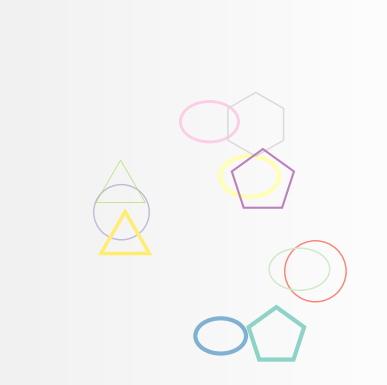[{"shape": "pentagon", "thickness": 3, "radius": 0.38, "center": [0.713, 0.127]}, {"shape": "oval", "thickness": 3, "radius": 0.38, "center": [0.644, 0.542]}, {"shape": "circle", "thickness": 1, "radius": 0.36, "center": [0.314, 0.449]}, {"shape": "circle", "thickness": 1, "radius": 0.4, "center": [0.814, 0.295]}, {"shape": "oval", "thickness": 3, "radius": 0.33, "center": [0.569, 0.127]}, {"shape": "triangle", "thickness": 0.5, "radius": 0.37, "center": [0.311, 0.511]}, {"shape": "oval", "thickness": 2, "radius": 0.37, "center": [0.541, 0.684]}, {"shape": "hexagon", "thickness": 1, "radius": 0.41, "center": [0.66, 0.677]}, {"shape": "pentagon", "thickness": 1.5, "radius": 0.42, "center": [0.678, 0.529]}, {"shape": "oval", "thickness": 1, "radius": 0.39, "center": [0.773, 0.301]}, {"shape": "triangle", "thickness": 2.5, "radius": 0.36, "center": [0.323, 0.378]}]